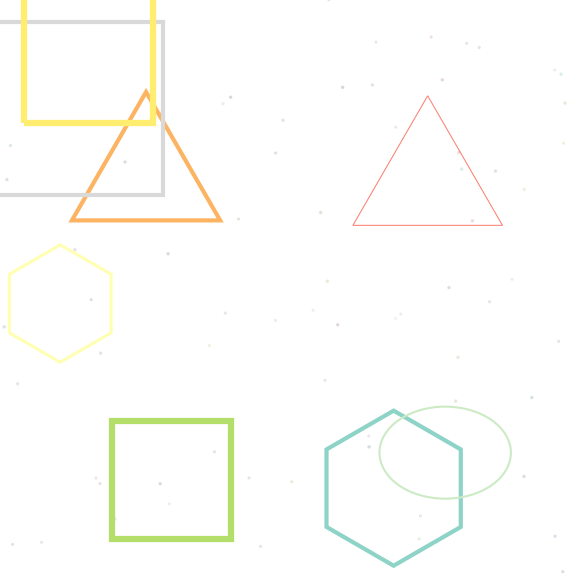[{"shape": "hexagon", "thickness": 2, "radius": 0.67, "center": [0.682, 0.154]}, {"shape": "hexagon", "thickness": 1.5, "radius": 0.51, "center": [0.104, 0.474]}, {"shape": "triangle", "thickness": 0.5, "radius": 0.75, "center": [0.741, 0.684]}, {"shape": "triangle", "thickness": 2, "radius": 0.74, "center": [0.253, 0.692]}, {"shape": "square", "thickness": 3, "radius": 0.51, "center": [0.297, 0.168]}, {"shape": "square", "thickness": 2, "radius": 0.75, "center": [0.133, 0.811]}, {"shape": "oval", "thickness": 1, "radius": 0.57, "center": [0.771, 0.215]}, {"shape": "square", "thickness": 3, "radius": 0.56, "center": [0.153, 0.898]}]